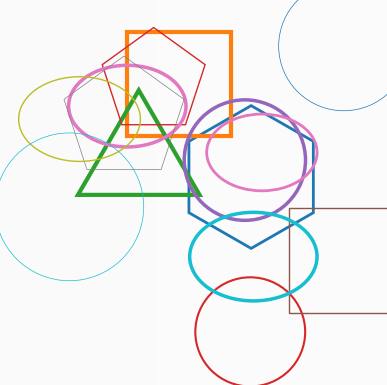[{"shape": "circle", "thickness": 0.5, "radius": 0.84, "center": [0.887, 0.88]}, {"shape": "hexagon", "thickness": 2, "radius": 0.93, "center": [0.648, 0.54]}, {"shape": "square", "thickness": 3, "radius": 0.67, "center": [0.461, 0.782]}, {"shape": "triangle", "thickness": 3, "radius": 0.91, "center": [0.358, 0.584]}, {"shape": "pentagon", "thickness": 1, "radius": 0.7, "center": [0.397, 0.789]}, {"shape": "circle", "thickness": 1.5, "radius": 0.71, "center": [0.646, 0.138]}, {"shape": "circle", "thickness": 2.5, "radius": 0.78, "center": [0.632, 0.584]}, {"shape": "square", "thickness": 1, "radius": 0.68, "center": [0.882, 0.324]}, {"shape": "oval", "thickness": 2.5, "radius": 0.76, "center": [0.329, 0.724]}, {"shape": "oval", "thickness": 2, "radius": 0.71, "center": [0.676, 0.604]}, {"shape": "pentagon", "thickness": 0.5, "radius": 0.81, "center": [0.32, 0.692]}, {"shape": "oval", "thickness": 1, "radius": 0.79, "center": [0.205, 0.691]}, {"shape": "oval", "thickness": 2.5, "radius": 0.82, "center": [0.654, 0.333]}, {"shape": "circle", "thickness": 0.5, "radius": 0.96, "center": [0.179, 0.463]}]